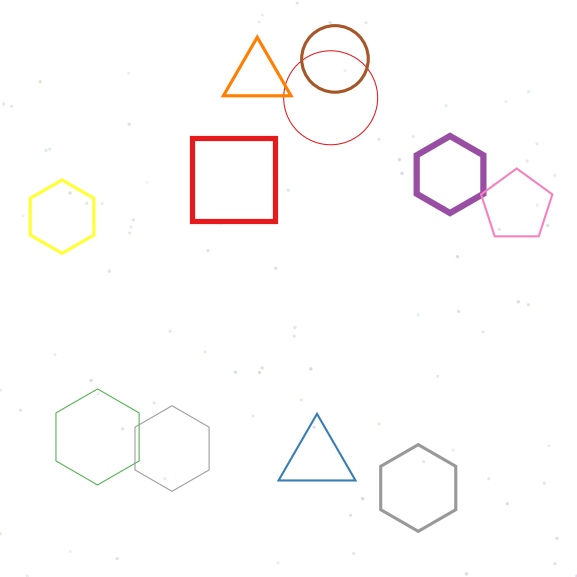[{"shape": "circle", "thickness": 0.5, "radius": 0.41, "center": [0.573, 0.83]}, {"shape": "square", "thickness": 2.5, "radius": 0.36, "center": [0.404, 0.688]}, {"shape": "triangle", "thickness": 1, "radius": 0.38, "center": [0.549, 0.206]}, {"shape": "hexagon", "thickness": 0.5, "radius": 0.42, "center": [0.169, 0.243]}, {"shape": "hexagon", "thickness": 3, "radius": 0.33, "center": [0.779, 0.697]}, {"shape": "triangle", "thickness": 1.5, "radius": 0.34, "center": [0.445, 0.867]}, {"shape": "hexagon", "thickness": 1.5, "radius": 0.32, "center": [0.108, 0.624]}, {"shape": "circle", "thickness": 1.5, "radius": 0.29, "center": [0.58, 0.897]}, {"shape": "pentagon", "thickness": 1, "radius": 0.32, "center": [0.895, 0.642]}, {"shape": "hexagon", "thickness": 1.5, "radius": 0.38, "center": [0.724, 0.154]}, {"shape": "hexagon", "thickness": 0.5, "radius": 0.37, "center": [0.298, 0.222]}]